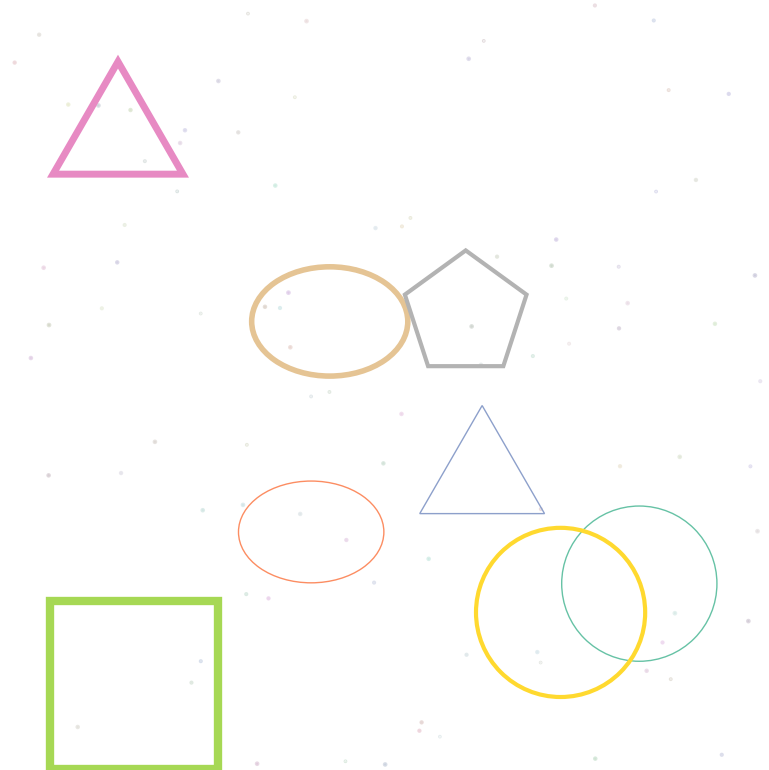[{"shape": "circle", "thickness": 0.5, "radius": 0.5, "center": [0.83, 0.242]}, {"shape": "oval", "thickness": 0.5, "radius": 0.47, "center": [0.404, 0.309]}, {"shape": "triangle", "thickness": 0.5, "radius": 0.47, "center": [0.626, 0.38]}, {"shape": "triangle", "thickness": 2.5, "radius": 0.49, "center": [0.153, 0.823]}, {"shape": "square", "thickness": 3, "radius": 0.55, "center": [0.174, 0.11]}, {"shape": "circle", "thickness": 1.5, "radius": 0.55, "center": [0.728, 0.205]}, {"shape": "oval", "thickness": 2, "radius": 0.51, "center": [0.428, 0.583]}, {"shape": "pentagon", "thickness": 1.5, "radius": 0.42, "center": [0.605, 0.592]}]